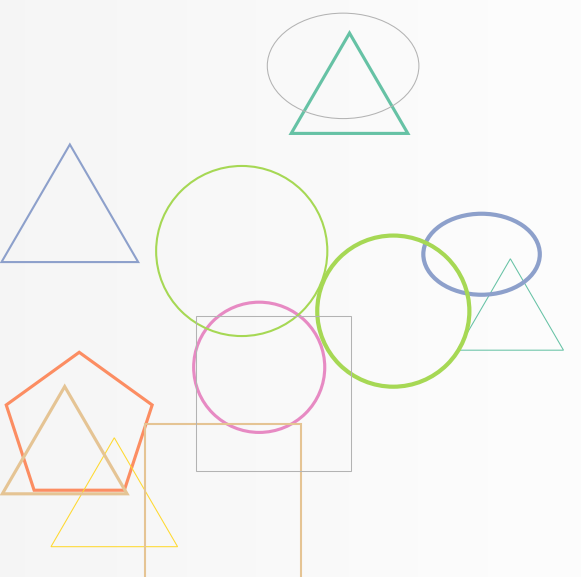[{"shape": "triangle", "thickness": 1.5, "radius": 0.58, "center": [0.601, 0.826]}, {"shape": "triangle", "thickness": 0.5, "radius": 0.53, "center": [0.878, 0.446]}, {"shape": "pentagon", "thickness": 1.5, "radius": 0.66, "center": [0.136, 0.257]}, {"shape": "triangle", "thickness": 1, "radius": 0.68, "center": [0.12, 0.613]}, {"shape": "oval", "thickness": 2, "radius": 0.5, "center": [0.828, 0.559]}, {"shape": "circle", "thickness": 1.5, "radius": 0.56, "center": [0.446, 0.363]}, {"shape": "circle", "thickness": 1, "radius": 0.74, "center": [0.416, 0.564]}, {"shape": "circle", "thickness": 2, "radius": 0.65, "center": [0.677, 0.46]}, {"shape": "triangle", "thickness": 0.5, "radius": 0.63, "center": [0.197, 0.115]}, {"shape": "square", "thickness": 1, "radius": 0.67, "center": [0.384, 0.132]}, {"shape": "triangle", "thickness": 1.5, "radius": 0.62, "center": [0.111, 0.206]}, {"shape": "square", "thickness": 0.5, "radius": 0.67, "center": [0.471, 0.317]}, {"shape": "oval", "thickness": 0.5, "radius": 0.65, "center": [0.59, 0.885]}]